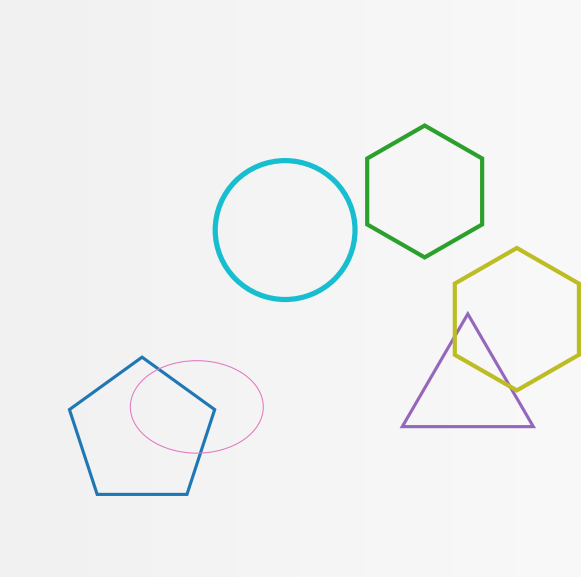[{"shape": "pentagon", "thickness": 1.5, "radius": 0.66, "center": [0.244, 0.249]}, {"shape": "hexagon", "thickness": 2, "radius": 0.57, "center": [0.731, 0.668]}, {"shape": "triangle", "thickness": 1.5, "radius": 0.65, "center": [0.805, 0.325]}, {"shape": "oval", "thickness": 0.5, "radius": 0.57, "center": [0.339, 0.295]}, {"shape": "hexagon", "thickness": 2, "radius": 0.62, "center": [0.889, 0.446]}, {"shape": "circle", "thickness": 2.5, "radius": 0.6, "center": [0.491, 0.601]}]